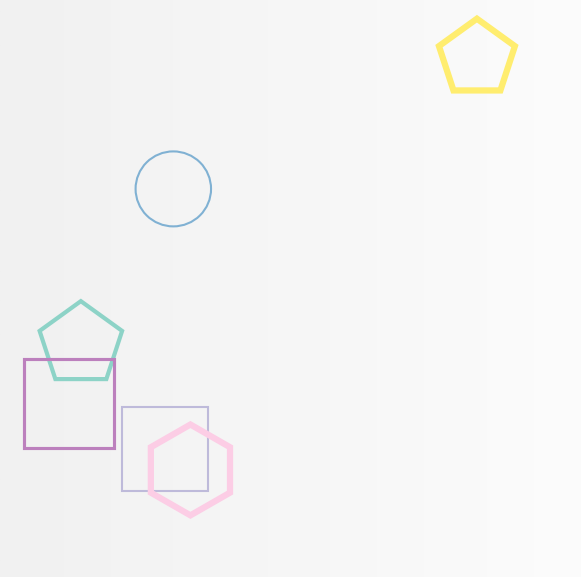[{"shape": "pentagon", "thickness": 2, "radius": 0.37, "center": [0.139, 0.403]}, {"shape": "square", "thickness": 1, "radius": 0.37, "center": [0.284, 0.222]}, {"shape": "circle", "thickness": 1, "radius": 0.32, "center": [0.298, 0.672]}, {"shape": "hexagon", "thickness": 3, "radius": 0.39, "center": [0.328, 0.185]}, {"shape": "square", "thickness": 1.5, "radius": 0.39, "center": [0.118, 0.301]}, {"shape": "pentagon", "thickness": 3, "radius": 0.34, "center": [0.821, 0.898]}]